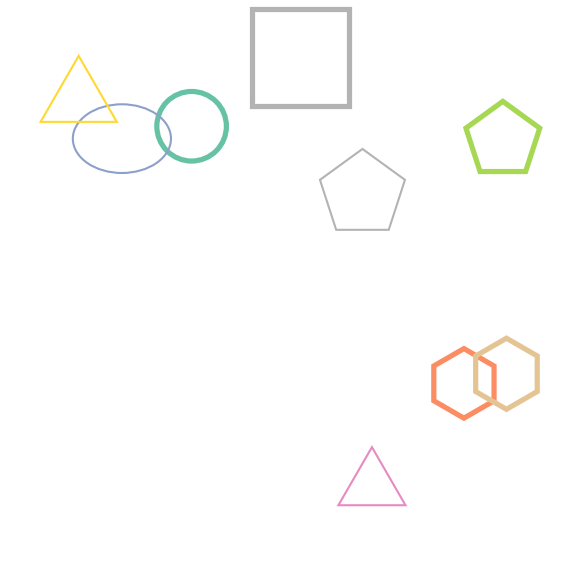[{"shape": "circle", "thickness": 2.5, "radius": 0.3, "center": [0.332, 0.781]}, {"shape": "hexagon", "thickness": 2.5, "radius": 0.3, "center": [0.803, 0.335]}, {"shape": "oval", "thickness": 1, "radius": 0.42, "center": [0.211, 0.759]}, {"shape": "triangle", "thickness": 1, "radius": 0.34, "center": [0.644, 0.158]}, {"shape": "pentagon", "thickness": 2.5, "radius": 0.34, "center": [0.871, 0.756]}, {"shape": "triangle", "thickness": 1, "radius": 0.38, "center": [0.136, 0.826]}, {"shape": "hexagon", "thickness": 2.5, "radius": 0.31, "center": [0.877, 0.352]}, {"shape": "pentagon", "thickness": 1, "radius": 0.39, "center": [0.628, 0.664]}, {"shape": "square", "thickness": 2.5, "radius": 0.42, "center": [0.521, 0.9]}]